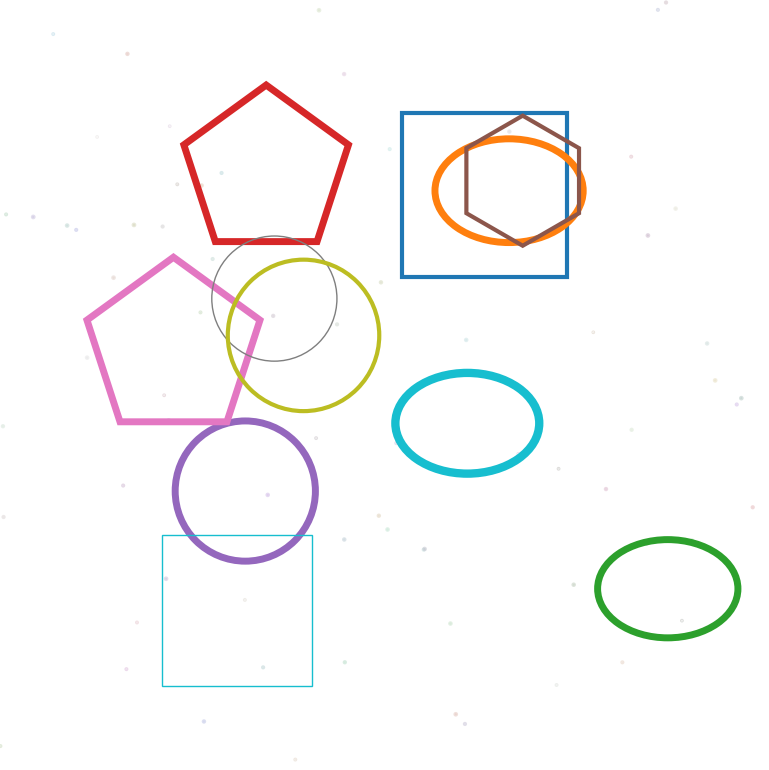[{"shape": "square", "thickness": 1.5, "radius": 0.53, "center": [0.63, 0.747]}, {"shape": "oval", "thickness": 2.5, "radius": 0.48, "center": [0.661, 0.752]}, {"shape": "oval", "thickness": 2.5, "radius": 0.46, "center": [0.867, 0.235]}, {"shape": "pentagon", "thickness": 2.5, "radius": 0.56, "center": [0.346, 0.777]}, {"shape": "circle", "thickness": 2.5, "radius": 0.46, "center": [0.319, 0.362]}, {"shape": "hexagon", "thickness": 1.5, "radius": 0.42, "center": [0.679, 0.765]}, {"shape": "pentagon", "thickness": 2.5, "radius": 0.59, "center": [0.225, 0.548]}, {"shape": "circle", "thickness": 0.5, "radius": 0.41, "center": [0.356, 0.612]}, {"shape": "circle", "thickness": 1.5, "radius": 0.49, "center": [0.394, 0.564]}, {"shape": "square", "thickness": 0.5, "radius": 0.49, "center": [0.307, 0.207]}, {"shape": "oval", "thickness": 3, "radius": 0.47, "center": [0.607, 0.45]}]